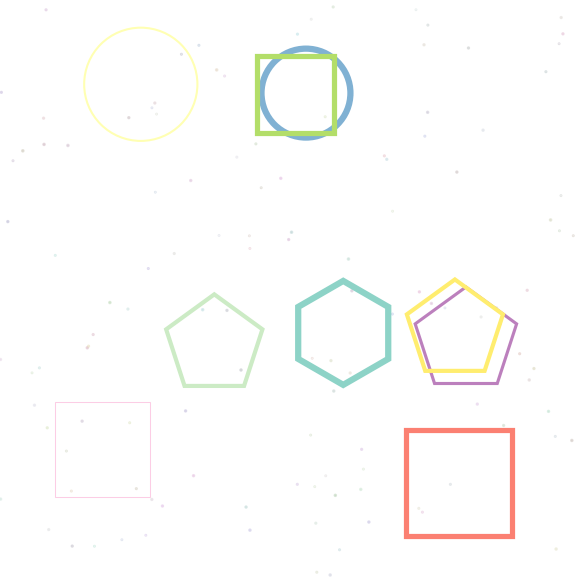[{"shape": "hexagon", "thickness": 3, "radius": 0.45, "center": [0.594, 0.423]}, {"shape": "circle", "thickness": 1, "radius": 0.49, "center": [0.244, 0.853]}, {"shape": "square", "thickness": 2.5, "radius": 0.46, "center": [0.795, 0.163]}, {"shape": "circle", "thickness": 3, "radius": 0.38, "center": [0.53, 0.838]}, {"shape": "square", "thickness": 2.5, "radius": 0.33, "center": [0.512, 0.836]}, {"shape": "square", "thickness": 0.5, "radius": 0.41, "center": [0.178, 0.221]}, {"shape": "pentagon", "thickness": 1.5, "radius": 0.46, "center": [0.807, 0.41]}, {"shape": "pentagon", "thickness": 2, "radius": 0.44, "center": [0.371, 0.402]}, {"shape": "pentagon", "thickness": 2, "radius": 0.44, "center": [0.788, 0.428]}]